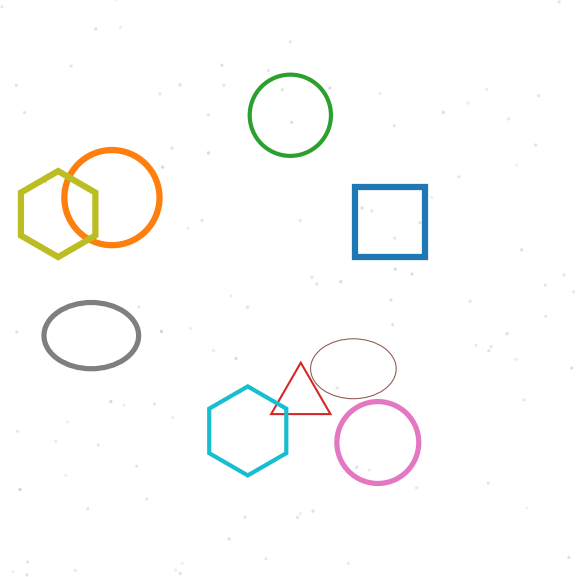[{"shape": "square", "thickness": 3, "radius": 0.3, "center": [0.675, 0.615]}, {"shape": "circle", "thickness": 3, "radius": 0.41, "center": [0.194, 0.657]}, {"shape": "circle", "thickness": 2, "radius": 0.35, "center": [0.503, 0.8]}, {"shape": "triangle", "thickness": 1, "radius": 0.3, "center": [0.521, 0.312]}, {"shape": "oval", "thickness": 0.5, "radius": 0.37, "center": [0.612, 0.361]}, {"shape": "circle", "thickness": 2.5, "radius": 0.35, "center": [0.654, 0.233]}, {"shape": "oval", "thickness": 2.5, "radius": 0.41, "center": [0.158, 0.418]}, {"shape": "hexagon", "thickness": 3, "radius": 0.37, "center": [0.101, 0.628]}, {"shape": "hexagon", "thickness": 2, "radius": 0.39, "center": [0.429, 0.253]}]